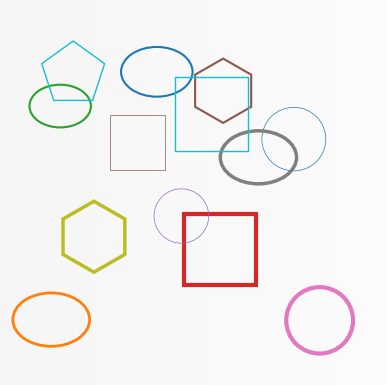[{"shape": "circle", "thickness": 0.5, "radius": 0.41, "center": [0.758, 0.639]}, {"shape": "oval", "thickness": 1.5, "radius": 0.46, "center": [0.405, 0.813]}, {"shape": "oval", "thickness": 2, "radius": 0.5, "center": [0.132, 0.17]}, {"shape": "oval", "thickness": 1.5, "radius": 0.4, "center": [0.155, 0.725]}, {"shape": "square", "thickness": 3, "radius": 0.46, "center": [0.567, 0.352]}, {"shape": "circle", "thickness": 0.5, "radius": 0.35, "center": [0.468, 0.439]}, {"shape": "hexagon", "thickness": 1.5, "radius": 0.42, "center": [0.576, 0.764]}, {"shape": "square", "thickness": 0.5, "radius": 0.36, "center": [0.354, 0.63]}, {"shape": "circle", "thickness": 3, "radius": 0.43, "center": [0.825, 0.168]}, {"shape": "oval", "thickness": 2.5, "radius": 0.49, "center": [0.667, 0.591]}, {"shape": "hexagon", "thickness": 2.5, "radius": 0.46, "center": [0.242, 0.385]}, {"shape": "square", "thickness": 1, "radius": 0.48, "center": [0.546, 0.704]}, {"shape": "pentagon", "thickness": 1, "radius": 0.43, "center": [0.189, 0.808]}]